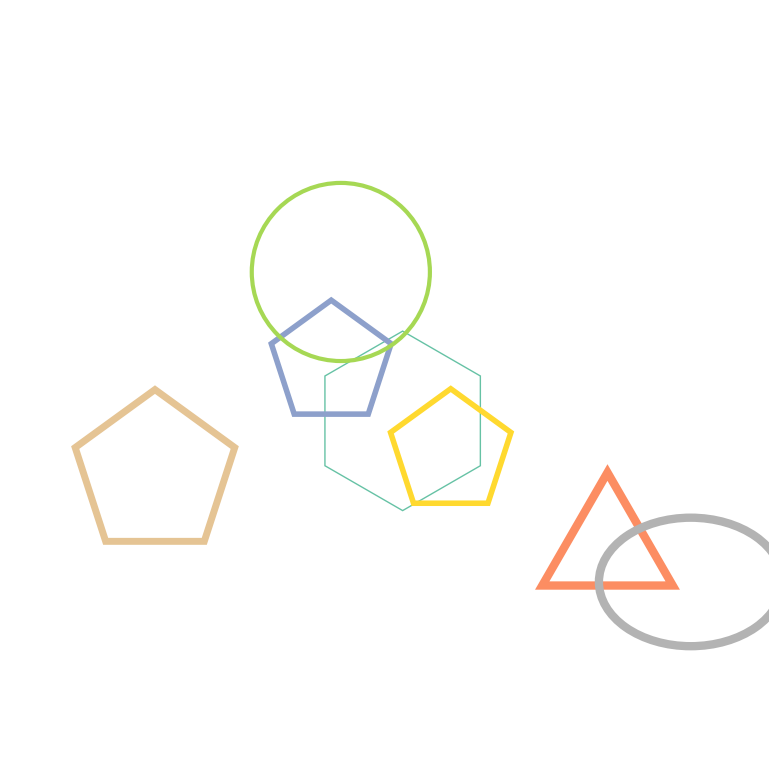[{"shape": "hexagon", "thickness": 0.5, "radius": 0.58, "center": [0.523, 0.453]}, {"shape": "triangle", "thickness": 3, "radius": 0.49, "center": [0.789, 0.288]}, {"shape": "pentagon", "thickness": 2, "radius": 0.41, "center": [0.43, 0.528]}, {"shape": "circle", "thickness": 1.5, "radius": 0.58, "center": [0.443, 0.647]}, {"shape": "pentagon", "thickness": 2, "radius": 0.41, "center": [0.585, 0.413]}, {"shape": "pentagon", "thickness": 2.5, "radius": 0.54, "center": [0.201, 0.385]}, {"shape": "oval", "thickness": 3, "radius": 0.6, "center": [0.897, 0.244]}]